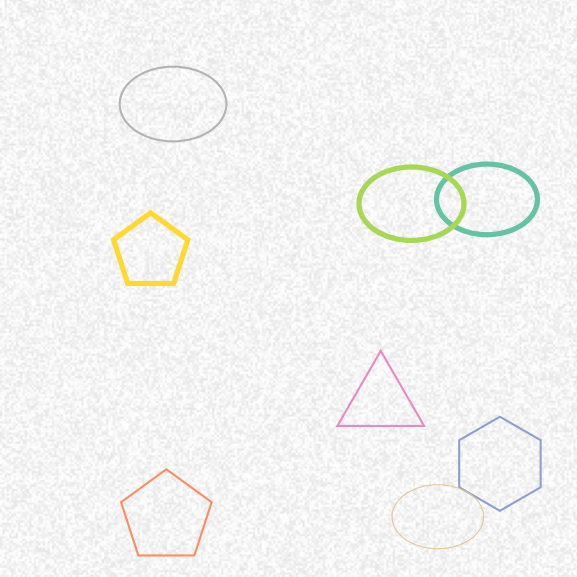[{"shape": "oval", "thickness": 2.5, "radius": 0.44, "center": [0.843, 0.654]}, {"shape": "pentagon", "thickness": 1, "radius": 0.41, "center": [0.288, 0.104]}, {"shape": "hexagon", "thickness": 1, "radius": 0.41, "center": [0.866, 0.196]}, {"shape": "triangle", "thickness": 1, "radius": 0.43, "center": [0.659, 0.305]}, {"shape": "oval", "thickness": 2.5, "radius": 0.45, "center": [0.713, 0.646]}, {"shape": "pentagon", "thickness": 2.5, "radius": 0.34, "center": [0.261, 0.563]}, {"shape": "oval", "thickness": 0.5, "radius": 0.4, "center": [0.758, 0.104]}, {"shape": "oval", "thickness": 1, "radius": 0.46, "center": [0.3, 0.819]}]